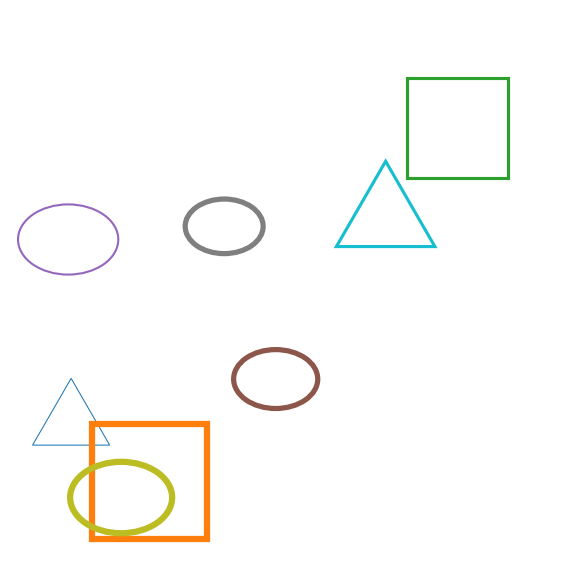[{"shape": "triangle", "thickness": 0.5, "radius": 0.39, "center": [0.123, 0.267]}, {"shape": "square", "thickness": 3, "radius": 0.5, "center": [0.258, 0.165]}, {"shape": "square", "thickness": 1.5, "radius": 0.43, "center": [0.792, 0.778]}, {"shape": "oval", "thickness": 1, "radius": 0.43, "center": [0.118, 0.584]}, {"shape": "oval", "thickness": 2.5, "radius": 0.36, "center": [0.477, 0.343]}, {"shape": "oval", "thickness": 2.5, "radius": 0.34, "center": [0.388, 0.607]}, {"shape": "oval", "thickness": 3, "radius": 0.44, "center": [0.21, 0.138]}, {"shape": "triangle", "thickness": 1.5, "radius": 0.49, "center": [0.668, 0.621]}]